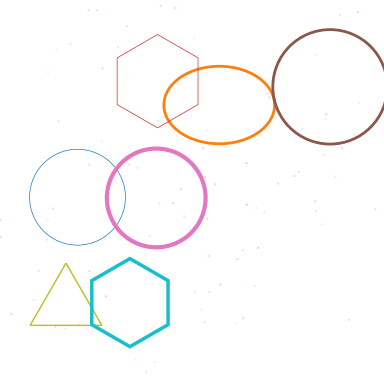[{"shape": "circle", "thickness": 0.5, "radius": 0.62, "center": [0.201, 0.488]}, {"shape": "oval", "thickness": 2, "radius": 0.72, "center": [0.569, 0.727]}, {"shape": "hexagon", "thickness": 0.5, "radius": 0.61, "center": [0.409, 0.789]}, {"shape": "circle", "thickness": 2, "radius": 0.74, "center": [0.857, 0.774]}, {"shape": "circle", "thickness": 3, "radius": 0.64, "center": [0.406, 0.486]}, {"shape": "triangle", "thickness": 1, "radius": 0.54, "center": [0.171, 0.209]}, {"shape": "hexagon", "thickness": 2.5, "radius": 0.57, "center": [0.337, 0.214]}]